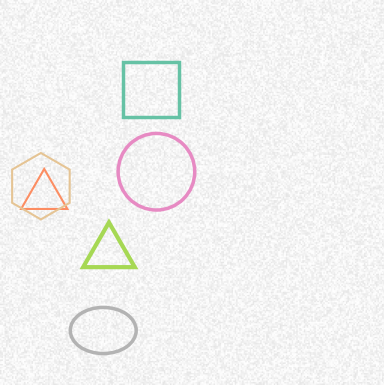[{"shape": "square", "thickness": 2.5, "radius": 0.36, "center": [0.392, 0.767]}, {"shape": "triangle", "thickness": 1.5, "radius": 0.35, "center": [0.115, 0.492]}, {"shape": "circle", "thickness": 2.5, "radius": 0.5, "center": [0.406, 0.554]}, {"shape": "triangle", "thickness": 3, "radius": 0.39, "center": [0.283, 0.345]}, {"shape": "hexagon", "thickness": 1.5, "radius": 0.43, "center": [0.106, 0.516]}, {"shape": "oval", "thickness": 2.5, "radius": 0.43, "center": [0.268, 0.142]}]